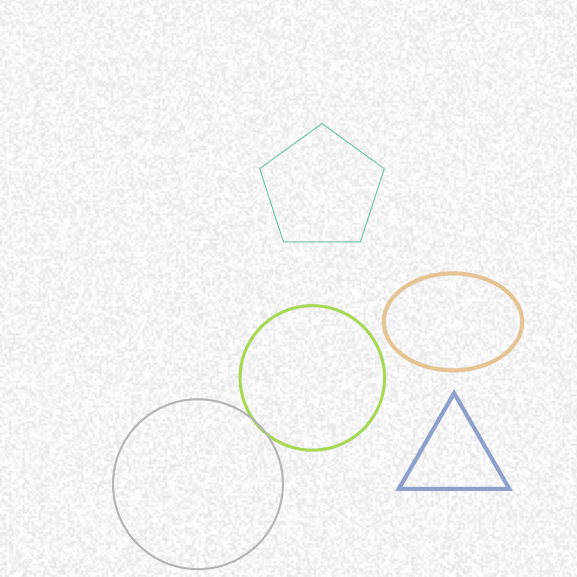[{"shape": "pentagon", "thickness": 0.5, "radius": 0.57, "center": [0.557, 0.672]}, {"shape": "triangle", "thickness": 2, "radius": 0.55, "center": [0.786, 0.208]}, {"shape": "circle", "thickness": 1.5, "radius": 0.63, "center": [0.541, 0.345]}, {"shape": "oval", "thickness": 2, "radius": 0.6, "center": [0.784, 0.442]}, {"shape": "circle", "thickness": 1, "radius": 0.74, "center": [0.343, 0.161]}]